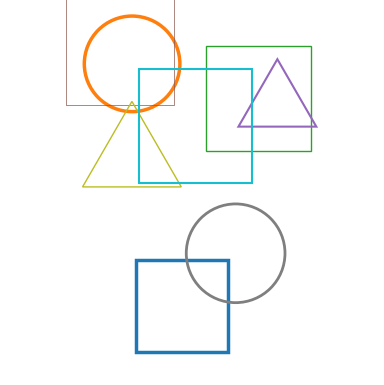[{"shape": "square", "thickness": 2.5, "radius": 0.59, "center": [0.473, 0.205]}, {"shape": "circle", "thickness": 2.5, "radius": 0.62, "center": [0.343, 0.834]}, {"shape": "square", "thickness": 1, "radius": 0.68, "center": [0.672, 0.744]}, {"shape": "triangle", "thickness": 1.5, "radius": 0.58, "center": [0.72, 0.729]}, {"shape": "square", "thickness": 0.5, "radius": 0.7, "center": [0.311, 0.868]}, {"shape": "circle", "thickness": 2, "radius": 0.64, "center": [0.612, 0.342]}, {"shape": "triangle", "thickness": 1, "radius": 0.74, "center": [0.343, 0.589]}, {"shape": "square", "thickness": 1.5, "radius": 0.74, "center": [0.508, 0.673]}]